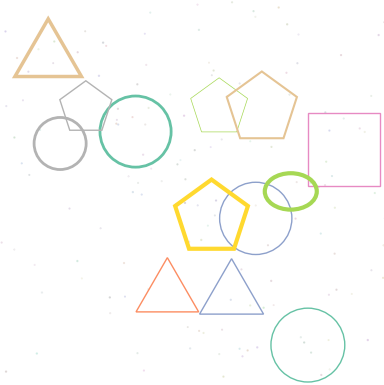[{"shape": "circle", "thickness": 1, "radius": 0.48, "center": [0.8, 0.104]}, {"shape": "circle", "thickness": 2, "radius": 0.46, "center": [0.352, 0.658]}, {"shape": "triangle", "thickness": 1, "radius": 0.47, "center": [0.435, 0.237]}, {"shape": "triangle", "thickness": 1, "radius": 0.48, "center": [0.601, 0.232]}, {"shape": "circle", "thickness": 1, "radius": 0.47, "center": [0.664, 0.433]}, {"shape": "square", "thickness": 1, "radius": 0.47, "center": [0.894, 0.612]}, {"shape": "oval", "thickness": 3, "radius": 0.34, "center": [0.755, 0.503]}, {"shape": "pentagon", "thickness": 0.5, "radius": 0.39, "center": [0.569, 0.72]}, {"shape": "pentagon", "thickness": 3, "radius": 0.5, "center": [0.549, 0.434]}, {"shape": "pentagon", "thickness": 1.5, "radius": 0.48, "center": [0.68, 0.718]}, {"shape": "triangle", "thickness": 2.5, "radius": 0.5, "center": [0.125, 0.851]}, {"shape": "pentagon", "thickness": 1, "radius": 0.35, "center": [0.223, 0.719]}, {"shape": "circle", "thickness": 2, "radius": 0.34, "center": [0.156, 0.627]}]